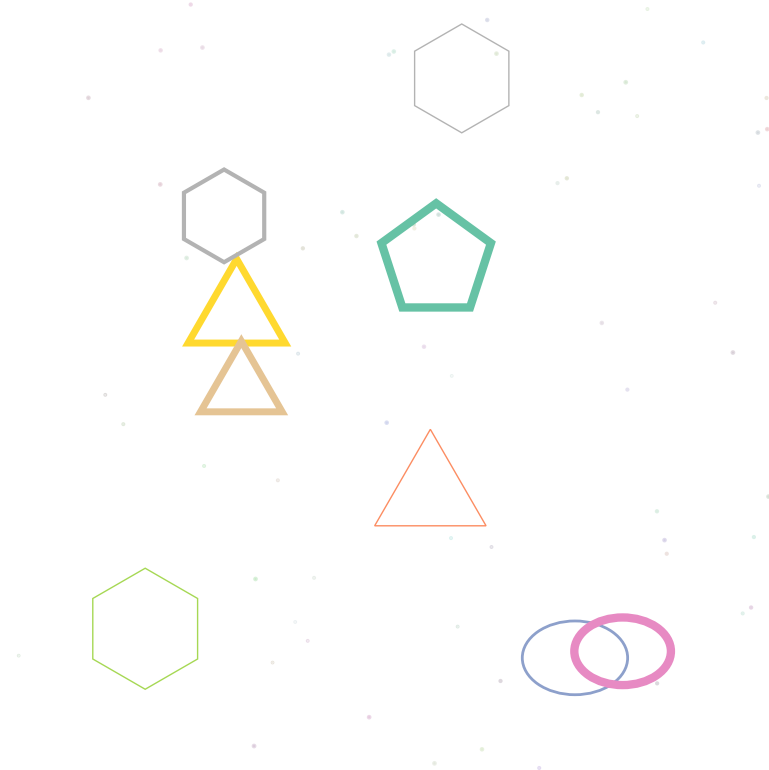[{"shape": "pentagon", "thickness": 3, "radius": 0.37, "center": [0.566, 0.661]}, {"shape": "triangle", "thickness": 0.5, "radius": 0.42, "center": [0.559, 0.359]}, {"shape": "oval", "thickness": 1, "radius": 0.34, "center": [0.747, 0.146]}, {"shape": "oval", "thickness": 3, "radius": 0.31, "center": [0.809, 0.154]}, {"shape": "hexagon", "thickness": 0.5, "radius": 0.39, "center": [0.189, 0.183]}, {"shape": "triangle", "thickness": 2.5, "radius": 0.36, "center": [0.307, 0.591]}, {"shape": "triangle", "thickness": 2.5, "radius": 0.31, "center": [0.313, 0.496]}, {"shape": "hexagon", "thickness": 0.5, "radius": 0.35, "center": [0.6, 0.898]}, {"shape": "hexagon", "thickness": 1.5, "radius": 0.3, "center": [0.291, 0.72]}]